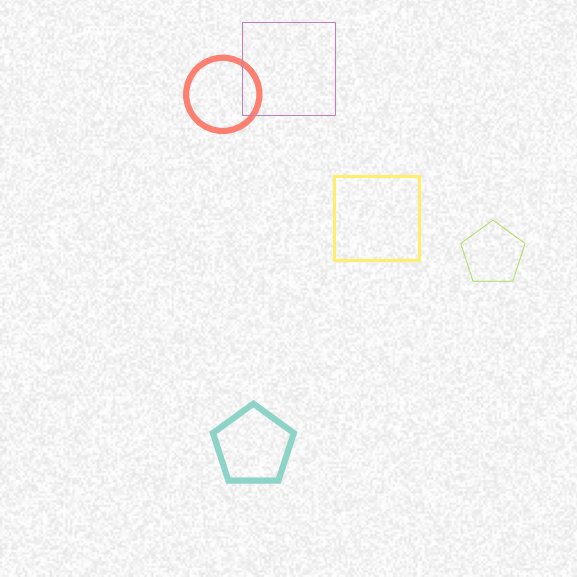[{"shape": "pentagon", "thickness": 3, "radius": 0.37, "center": [0.439, 0.226]}, {"shape": "circle", "thickness": 3, "radius": 0.32, "center": [0.386, 0.836]}, {"shape": "pentagon", "thickness": 0.5, "radius": 0.29, "center": [0.854, 0.559]}, {"shape": "square", "thickness": 0.5, "radius": 0.4, "center": [0.5, 0.881]}, {"shape": "square", "thickness": 1.5, "radius": 0.37, "center": [0.652, 0.621]}]